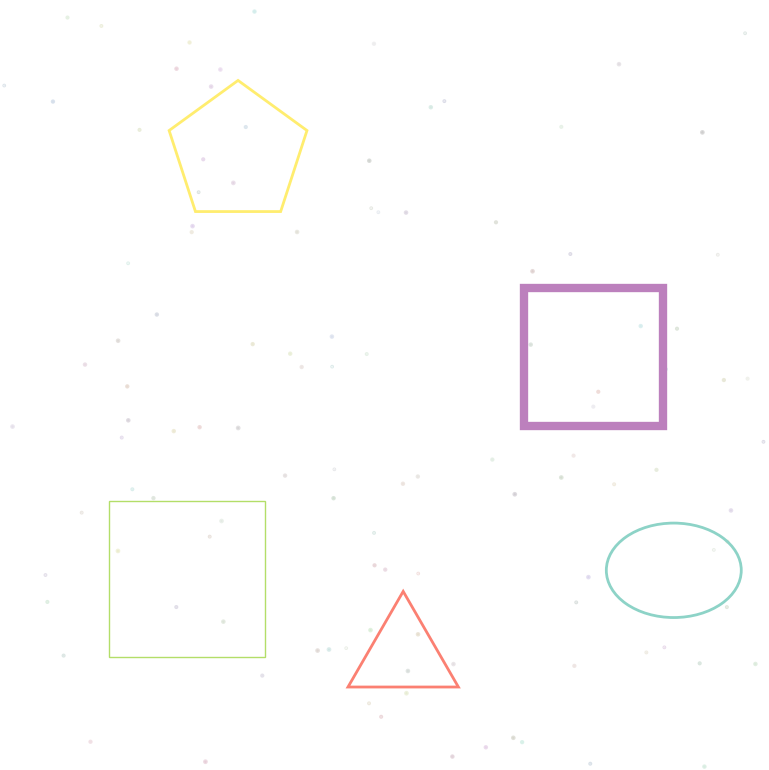[{"shape": "oval", "thickness": 1, "radius": 0.44, "center": [0.875, 0.259]}, {"shape": "triangle", "thickness": 1, "radius": 0.41, "center": [0.524, 0.149]}, {"shape": "square", "thickness": 0.5, "radius": 0.51, "center": [0.243, 0.248]}, {"shape": "square", "thickness": 3, "radius": 0.45, "center": [0.771, 0.536]}, {"shape": "pentagon", "thickness": 1, "radius": 0.47, "center": [0.309, 0.801]}]